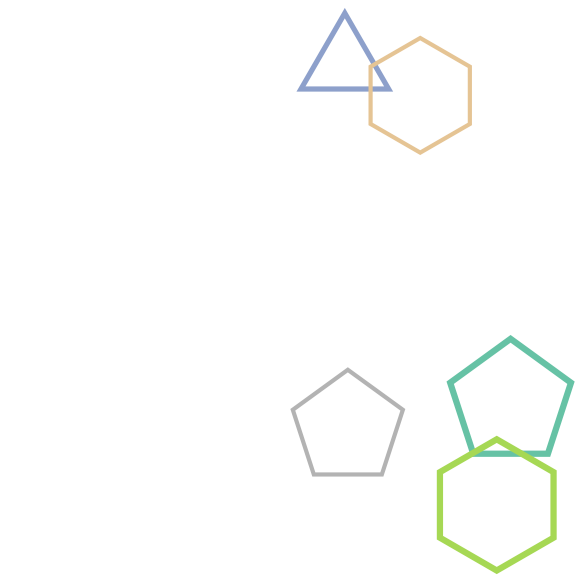[{"shape": "pentagon", "thickness": 3, "radius": 0.55, "center": [0.884, 0.302]}, {"shape": "triangle", "thickness": 2.5, "radius": 0.44, "center": [0.597, 0.889]}, {"shape": "hexagon", "thickness": 3, "radius": 0.57, "center": [0.86, 0.125]}, {"shape": "hexagon", "thickness": 2, "radius": 0.5, "center": [0.728, 0.834]}, {"shape": "pentagon", "thickness": 2, "radius": 0.5, "center": [0.602, 0.259]}]